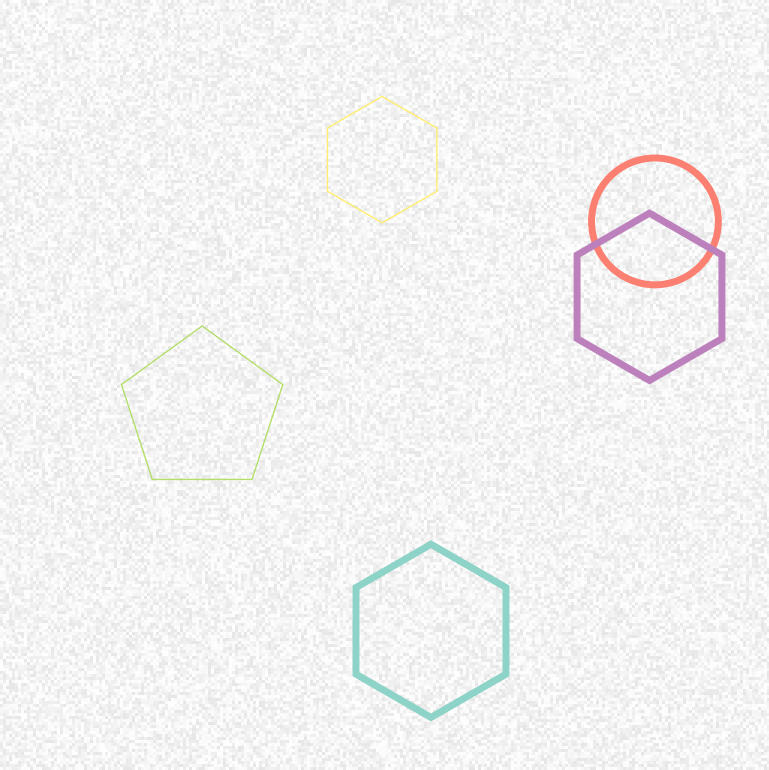[{"shape": "hexagon", "thickness": 2.5, "radius": 0.56, "center": [0.56, 0.181]}, {"shape": "circle", "thickness": 2.5, "radius": 0.41, "center": [0.851, 0.712]}, {"shape": "pentagon", "thickness": 0.5, "radius": 0.55, "center": [0.263, 0.466]}, {"shape": "hexagon", "thickness": 2.5, "radius": 0.54, "center": [0.844, 0.615]}, {"shape": "hexagon", "thickness": 0.5, "radius": 0.41, "center": [0.496, 0.793]}]